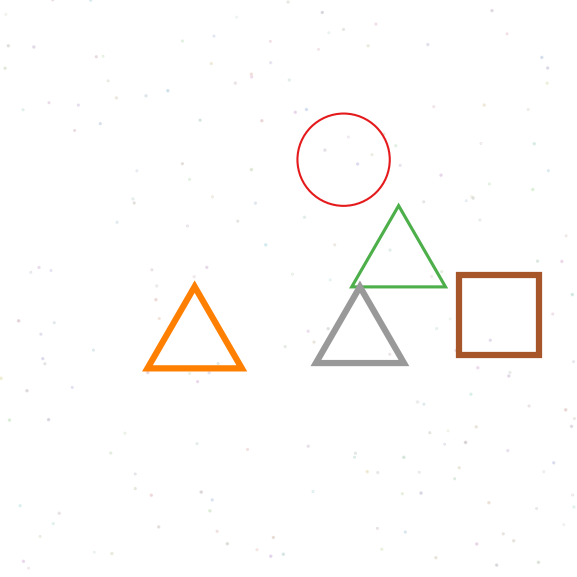[{"shape": "circle", "thickness": 1, "radius": 0.4, "center": [0.595, 0.723]}, {"shape": "triangle", "thickness": 1.5, "radius": 0.47, "center": [0.69, 0.549]}, {"shape": "triangle", "thickness": 3, "radius": 0.47, "center": [0.337, 0.408]}, {"shape": "square", "thickness": 3, "radius": 0.35, "center": [0.863, 0.453]}, {"shape": "triangle", "thickness": 3, "radius": 0.44, "center": [0.623, 0.415]}]